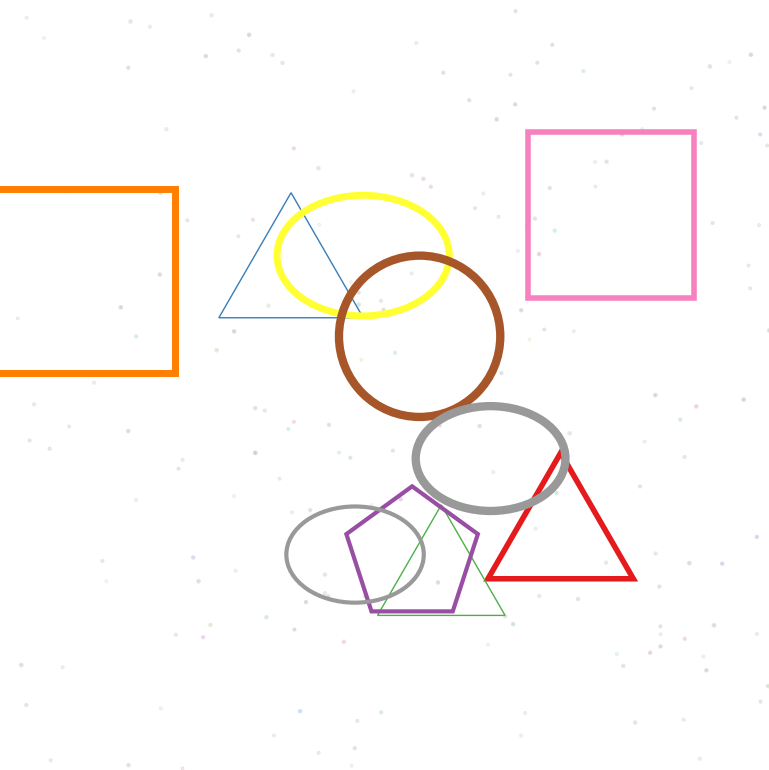[{"shape": "triangle", "thickness": 2, "radius": 0.54, "center": [0.728, 0.303]}, {"shape": "triangle", "thickness": 0.5, "radius": 0.54, "center": [0.378, 0.641]}, {"shape": "triangle", "thickness": 0.5, "radius": 0.48, "center": [0.573, 0.249]}, {"shape": "pentagon", "thickness": 1.5, "radius": 0.45, "center": [0.535, 0.279]}, {"shape": "square", "thickness": 2.5, "radius": 0.6, "center": [0.108, 0.635]}, {"shape": "oval", "thickness": 2.5, "radius": 0.56, "center": [0.472, 0.668]}, {"shape": "circle", "thickness": 3, "radius": 0.52, "center": [0.545, 0.563]}, {"shape": "square", "thickness": 2, "radius": 0.54, "center": [0.793, 0.721]}, {"shape": "oval", "thickness": 1.5, "radius": 0.45, "center": [0.461, 0.28]}, {"shape": "oval", "thickness": 3, "radius": 0.49, "center": [0.637, 0.404]}]